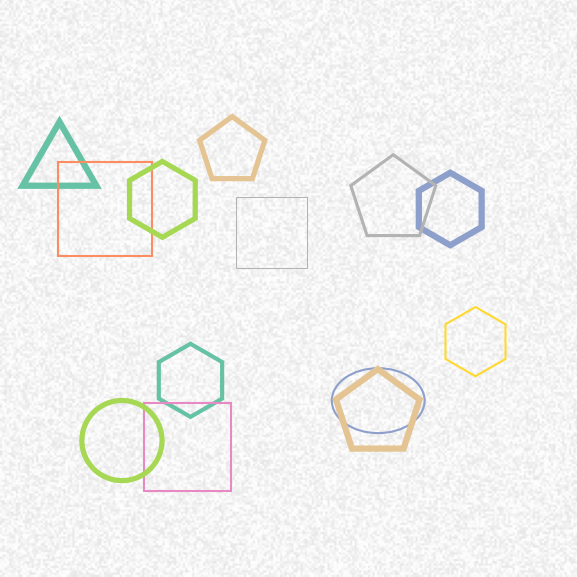[{"shape": "hexagon", "thickness": 2, "radius": 0.32, "center": [0.33, 0.341]}, {"shape": "triangle", "thickness": 3, "radius": 0.37, "center": [0.103, 0.714]}, {"shape": "square", "thickness": 1, "radius": 0.41, "center": [0.182, 0.638]}, {"shape": "oval", "thickness": 1, "radius": 0.4, "center": [0.655, 0.305]}, {"shape": "hexagon", "thickness": 3, "radius": 0.31, "center": [0.78, 0.637]}, {"shape": "square", "thickness": 1, "radius": 0.38, "center": [0.325, 0.225]}, {"shape": "hexagon", "thickness": 2.5, "radius": 0.33, "center": [0.281, 0.654]}, {"shape": "circle", "thickness": 2.5, "radius": 0.35, "center": [0.211, 0.236]}, {"shape": "hexagon", "thickness": 1, "radius": 0.3, "center": [0.823, 0.408]}, {"shape": "pentagon", "thickness": 2.5, "radius": 0.3, "center": [0.402, 0.738]}, {"shape": "pentagon", "thickness": 3, "radius": 0.38, "center": [0.654, 0.284]}, {"shape": "square", "thickness": 0.5, "radius": 0.31, "center": [0.47, 0.596]}, {"shape": "pentagon", "thickness": 1.5, "radius": 0.39, "center": [0.681, 0.654]}]